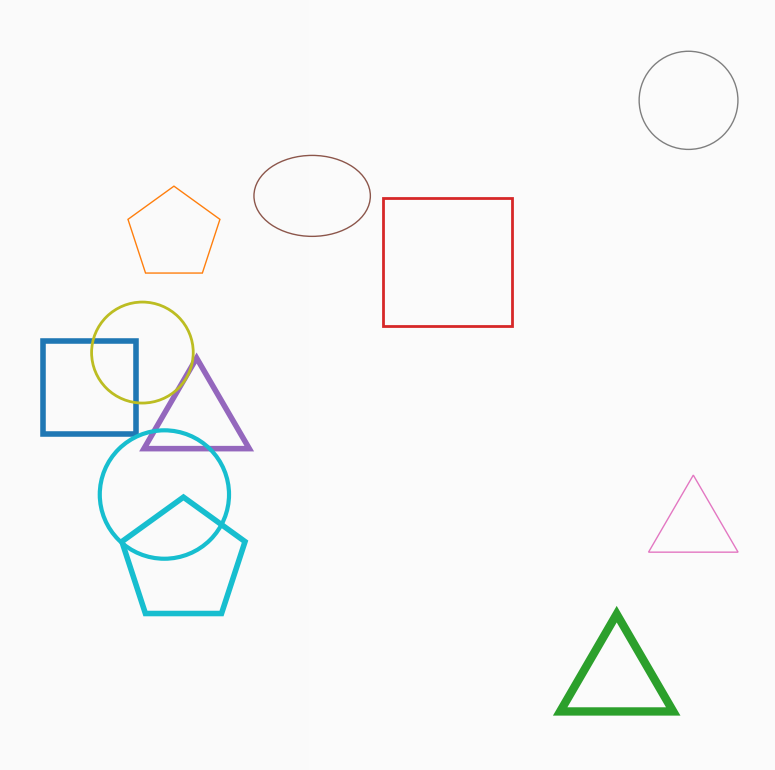[{"shape": "square", "thickness": 2, "radius": 0.3, "center": [0.116, 0.497]}, {"shape": "pentagon", "thickness": 0.5, "radius": 0.31, "center": [0.224, 0.696]}, {"shape": "triangle", "thickness": 3, "radius": 0.42, "center": [0.796, 0.118]}, {"shape": "square", "thickness": 1, "radius": 0.42, "center": [0.577, 0.66]}, {"shape": "triangle", "thickness": 2, "radius": 0.39, "center": [0.254, 0.457]}, {"shape": "oval", "thickness": 0.5, "radius": 0.38, "center": [0.403, 0.746]}, {"shape": "triangle", "thickness": 0.5, "radius": 0.33, "center": [0.895, 0.316]}, {"shape": "circle", "thickness": 0.5, "radius": 0.32, "center": [0.888, 0.87]}, {"shape": "circle", "thickness": 1, "radius": 0.33, "center": [0.184, 0.542]}, {"shape": "pentagon", "thickness": 2, "radius": 0.42, "center": [0.237, 0.271]}, {"shape": "circle", "thickness": 1.5, "radius": 0.42, "center": [0.212, 0.358]}]